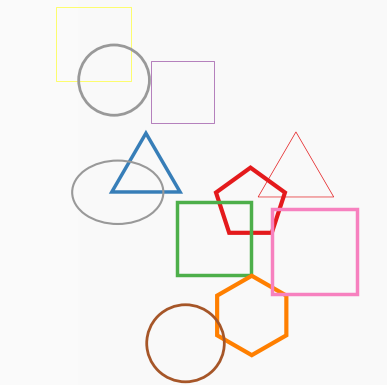[{"shape": "triangle", "thickness": 0.5, "radius": 0.56, "center": [0.764, 0.545]}, {"shape": "pentagon", "thickness": 3, "radius": 0.47, "center": [0.646, 0.471]}, {"shape": "triangle", "thickness": 2.5, "radius": 0.51, "center": [0.377, 0.552]}, {"shape": "square", "thickness": 2.5, "radius": 0.48, "center": [0.552, 0.38]}, {"shape": "square", "thickness": 0.5, "radius": 0.41, "center": [0.47, 0.761]}, {"shape": "hexagon", "thickness": 3, "radius": 0.52, "center": [0.65, 0.181]}, {"shape": "square", "thickness": 0.5, "radius": 0.48, "center": [0.242, 0.886]}, {"shape": "circle", "thickness": 2, "radius": 0.5, "center": [0.479, 0.108]}, {"shape": "square", "thickness": 2.5, "radius": 0.55, "center": [0.813, 0.347]}, {"shape": "oval", "thickness": 1.5, "radius": 0.59, "center": [0.304, 0.501]}, {"shape": "circle", "thickness": 2, "radius": 0.46, "center": [0.294, 0.792]}]